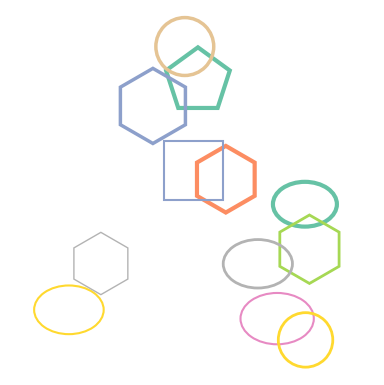[{"shape": "oval", "thickness": 3, "radius": 0.42, "center": [0.792, 0.47]}, {"shape": "pentagon", "thickness": 3, "radius": 0.44, "center": [0.514, 0.79]}, {"shape": "hexagon", "thickness": 3, "radius": 0.43, "center": [0.587, 0.534]}, {"shape": "hexagon", "thickness": 2.5, "radius": 0.49, "center": [0.397, 0.725]}, {"shape": "square", "thickness": 1.5, "radius": 0.39, "center": [0.503, 0.557]}, {"shape": "oval", "thickness": 1.5, "radius": 0.48, "center": [0.72, 0.172]}, {"shape": "hexagon", "thickness": 2, "radius": 0.44, "center": [0.804, 0.353]}, {"shape": "oval", "thickness": 1.5, "radius": 0.45, "center": [0.179, 0.195]}, {"shape": "circle", "thickness": 2, "radius": 0.35, "center": [0.794, 0.117]}, {"shape": "circle", "thickness": 2.5, "radius": 0.38, "center": [0.48, 0.879]}, {"shape": "hexagon", "thickness": 1, "radius": 0.4, "center": [0.262, 0.316]}, {"shape": "oval", "thickness": 2, "radius": 0.45, "center": [0.67, 0.315]}]